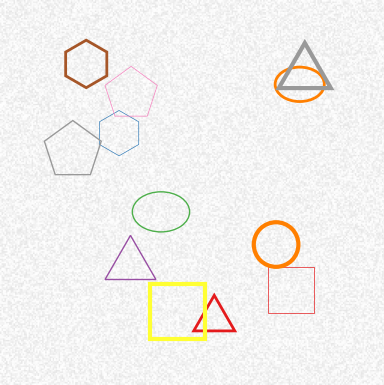[{"shape": "square", "thickness": 0.5, "radius": 0.3, "center": [0.757, 0.247]}, {"shape": "triangle", "thickness": 2, "radius": 0.31, "center": [0.557, 0.171]}, {"shape": "hexagon", "thickness": 0.5, "radius": 0.29, "center": [0.309, 0.654]}, {"shape": "oval", "thickness": 1, "radius": 0.37, "center": [0.418, 0.45]}, {"shape": "triangle", "thickness": 1, "radius": 0.38, "center": [0.339, 0.312]}, {"shape": "oval", "thickness": 2, "radius": 0.32, "center": [0.779, 0.781]}, {"shape": "circle", "thickness": 3, "radius": 0.29, "center": [0.717, 0.365]}, {"shape": "square", "thickness": 3, "radius": 0.36, "center": [0.46, 0.191]}, {"shape": "hexagon", "thickness": 2, "radius": 0.31, "center": [0.224, 0.834]}, {"shape": "pentagon", "thickness": 0.5, "radius": 0.36, "center": [0.341, 0.756]}, {"shape": "pentagon", "thickness": 1, "radius": 0.39, "center": [0.189, 0.609]}, {"shape": "triangle", "thickness": 3, "radius": 0.39, "center": [0.792, 0.81]}]